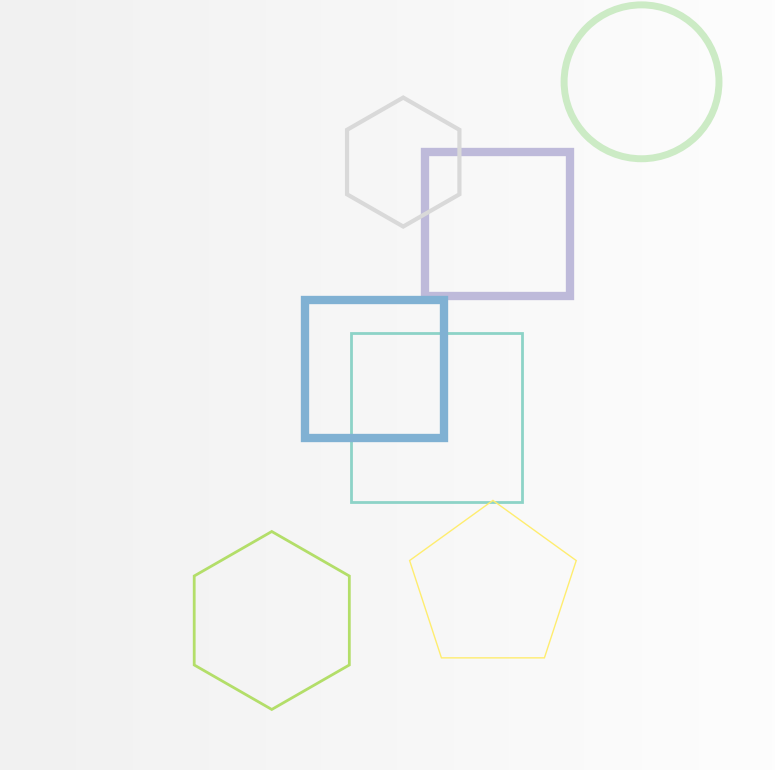[{"shape": "square", "thickness": 1, "radius": 0.55, "center": [0.563, 0.458]}, {"shape": "square", "thickness": 3, "radius": 0.47, "center": [0.642, 0.709]}, {"shape": "square", "thickness": 3, "radius": 0.45, "center": [0.483, 0.521]}, {"shape": "hexagon", "thickness": 1, "radius": 0.58, "center": [0.351, 0.194]}, {"shape": "hexagon", "thickness": 1.5, "radius": 0.42, "center": [0.52, 0.79]}, {"shape": "circle", "thickness": 2.5, "radius": 0.5, "center": [0.828, 0.894]}, {"shape": "pentagon", "thickness": 0.5, "radius": 0.57, "center": [0.636, 0.237]}]